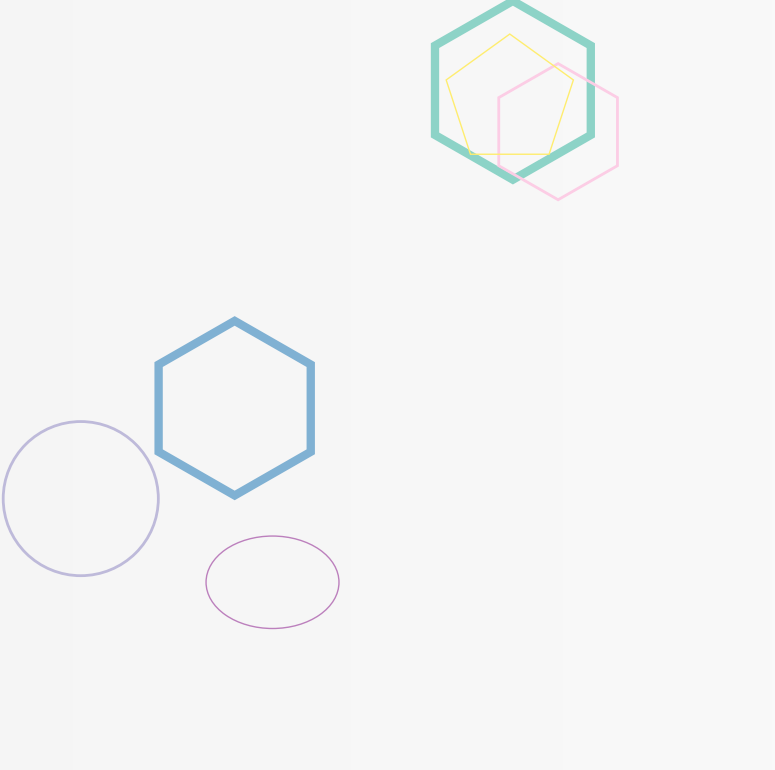[{"shape": "hexagon", "thickness": 3, "radius": 0.58, "center": [0.662, 0.883]}, {"shape": "circle", "thickness": 1, "radius": 0.5, "center": [0.104, 0.352]}, {"shape": "hexagon", "thickness": 3, "radius": 0.57, "center": [0.303, 0.47]}, {"shape": "hexagon", "thickness": 1, "radius": 0.44, "center": [0.72, 0.829]}, {"shape": "oval", "thickness": 0.5, "radius": 0.43, "center": [0.352, 0.244]}, {"shape": "pentagon", "thickness": 0.5, "radius": 0.43, "center": [0.658, 0.869]}]